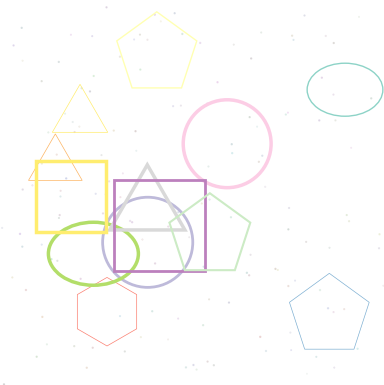[{"shape": "oval", "thickness": 1, "radius": 0.49, "center": [0.896, 0.767]}, {"shape": "pentagon", "thickness": 1, "radius": 0.55, "center": [0.407, 0.86]}, {"shape": "circle", "thickness": 2, "radius": 0.59, "center": [0.384, 0.371]}, {"shape": "hexagon", "thickness": 0.5, "radius": 0.44, "center": [0.278, 0.19]}, {"shape": "pentagon", "thickness": 0.5, "radius": 0.54, "center": [0.855, 0.181]}, {"shape": "triangle", "thickness": 0.5, "radius": 0.4, "center": [0.144, 0.572]}, {"shape": "oval", "thickness": 2.5, "radius": 0.58, "center": [0.243, 0.341]}, {"shape": "circle", "thickness": 2.5, "radius": 0.57, "center": [0.59, 0.627]}, {"shape": "triangle", "thickness": 2.5, "radius": 0.56, "center": [0.383, 0.459]}, {"shape": "square", "thickness": 2, "radius": 0.59, "center": [0.414, 0.415]}, {"shape": "pentagon", "thickness": 1.5, "radius": 0.55, "center": [0.545, 0.388]}, {"shape": "square", "thickness": 2.5, "radius": 0.46, "center": [0.184, 0.491]}, {"shape": "triangle", "thickness": 0.5, "radius": 0.42, "center": [0.208, 0.698]}]